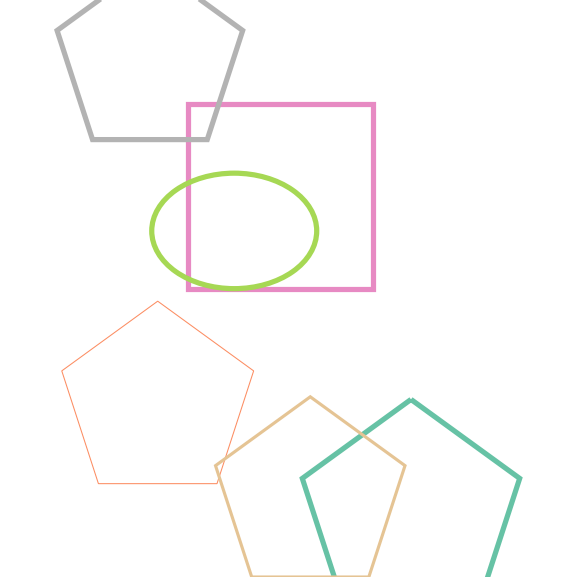[{"shape": "pentagon", "thickness": 2.5, "radius": 0.99, "center": [0.712, 0.11]}, {"shape": "pentagon", "thickness": 0.5, "radius": 0.87, "center": [0.273, 0.303]}, {"shape": "square", "thickness": 2.5, "radius": 0.8, "center": [0.485, 0.66]}, {"shape": "oval", "thickness": 2.5, "radius": 0.71, "center": [0.406, 0.599]}, {"shape": "pentagon", "thickness": 1.5, "radius": 0.86, "center": [0.537, 0.14]}, {"shape": "pentagon", "thickness": 2.5, "radius": 0.84, "center": [0.26, 0.894]}]